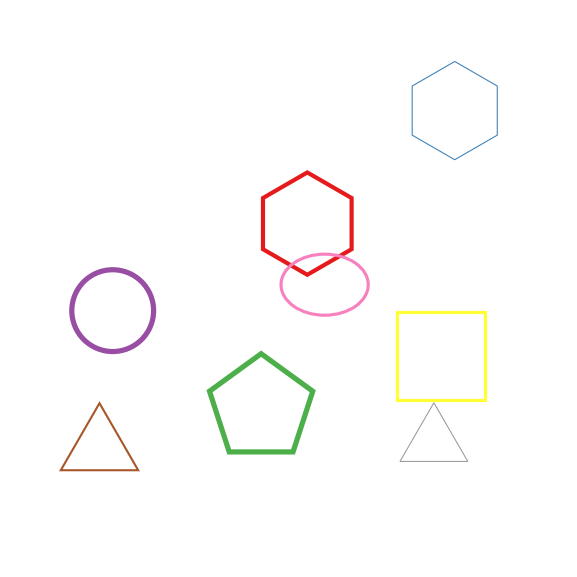[{"shape": "hexagon", "thickness": 2, "radius": 0.44, "center": [0.532, 0.612]}, {"shape": "hexagon", "thickness": 0.5, "radius": 0.43, "center": [0.787, 0.808]}, {"shape": "pentagon", "thickness": 2.5, "radius": 0.47, "center": [0.452, 0.293]}, {"shape": "circle", "thickness": 2.5, "radius": 0.35, "center": [0.195, 0.461]}, {"shape": "square", "thickness": 1.5, "radius": 0.38, "center": [0.764, 0.382]}, {"shape": "triangle", "thickness": 1, "radius": 0.39, "center": [0.172, 0.224]}, {"shape": "oval", "thickness": 1.5, "radius": 0.38, "center": [0.562, 0.506]}, {"shape": "triangle", "thickness": 0.5, "radius": 0.34, "center": [0.751, 0.234]}]